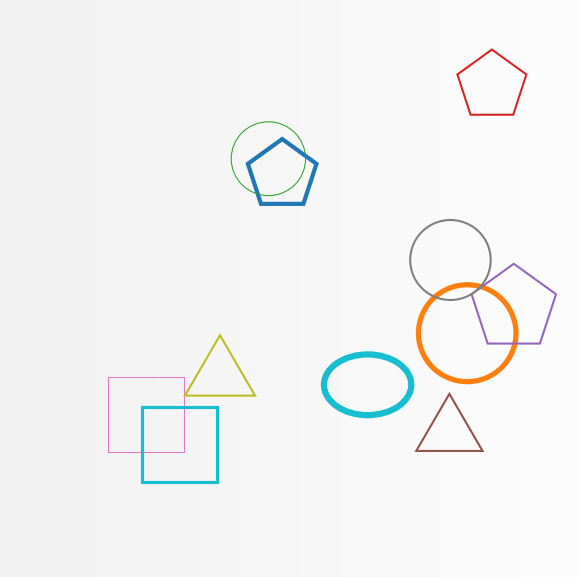[{"shape": "pentagon", "thickness": 2, "radius": 0.31, "center": [0.485, 0.696]}, {"shape": "circle", "thickness": 2.5, "radius": 0.42, "center": [0.804, 0.422]}, {"shape": "circle", "thickness": 0.5, "radius": 0.32, "center": [0.462, 0.724]}, {"shape": "pentagon", "thickness": 1, "radius": 0.31, "center": [0.846, 0.851]}, {"shape": "pentagon", "thickness": 1, "radius": 0.38, "center": [0.884, 0.466]}, {"shape": "triangle", "thickness": 1, "radius": 0.33, "center": [0.773, 0.251]}, {"shape": "square", "thickness": 0.5, "radius": 0.32, "center": [0.251, 0.282]}, {"shape": "circle", "thickness": 1, "radius": 0.35, "center": [0.775, 0.549]}, {"shape": "triangle", "thickness": 1, "radius": 0.35, "center": [0.379, 0.349]}, {"shape": "square", "thickness": 1.5, "radius": 0.32, "center": [0.308, 0.23]}, {"shape": "oval", "thickness": 3, "radius": 0.38, "center": [0.632, 0.333]}]